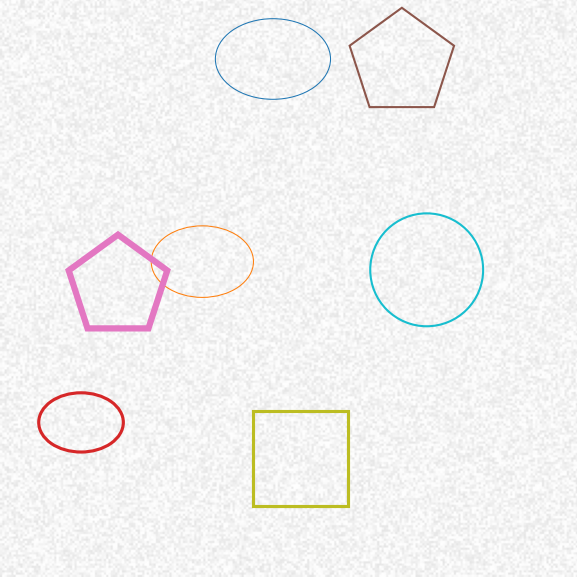[{"shape": "oval", "thickness": 0.5, "radius": 0.5, "center": [0.473, 0.897]}, {"shape": "oval", "thickness": 0.5, "radius": 0.44, "center": [0.35, 0.546]}, {"shape": "oval", "thickness": 1.5, "radius": 0.37, "center": [0.14, 0.268]}, {"shape": "pentagon", "thickness": 1, "radius": 0.48, "center": [0.696, 0.891]}, {"shape": "pentagon", "thickness": 3, "radius": 0.45, "center": [0.204, 0.503]}, {"shape": "square", "thickness": 1.5, "radius": 0.41, "center": [0.52, 0.205]}, {"shape": "circle", "thickness": 1, "radius": 0.49, "center": [0.739, 0.532]}]